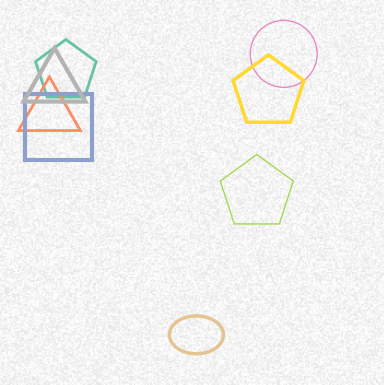[{"shape": "pentagon", "thickness": 2, "radius": 0.41, "center": [0.171, 0.815]}, {"shape": "triangle", "thickness": 2, "radius": 0.46, "center": [0.128, 0.707]}, {"shape": "square", "thickness": 3, "radius": 0.43, "center": [0.152, 0.67]}, {"shape": "circle", "thickness": 1, "radius": 0.43, "center": [0.737, 0.86]}, {"shape": "pentagon", "thickness": 1, "radius": 0.5, "center": [0.667, 0.499]}, {"shape": "pentagon", "thickness": 2.5, "radius": 0.48, "center": [0.697, 0.761]}, {"shape": "oval", "thickness": 2.5, "radius": 0.35, "center": [0.51, 0.13]}, {"shape": "triangle", "thickness": 3, "radius": 0.46, "center": [0.142, 0.782]}]